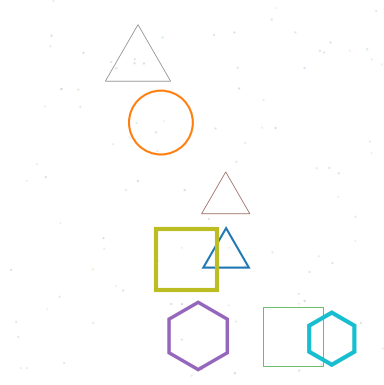[{"shape": "triangle", "thickness": 1.5, "radius": 0.34, "center": [0.587, 0.339]}, {"shape": "circle", "thickness": 1.5, "radius": 0.41, "center": [0.418, 0.682]}, {"shape": "square", "thickness": 0.5, "radius": 0.39, "center": [0.762, 0.126]}, {"shape": "hexagon", "thickness": 2.5, "radius": 0.44, "center": [0.515, 0.127]}, {"shape": "triangle", "thickness": 0.5, "radius": 0.36, "center": [0.586, 0.481]}, {"shape": "triangle", "thickness": 0.5, "radius": 0.49, "center": [0.358, 0.838]}, {"shape": "square", "thickness": 3, "radius": 0.4, "center": [0.484, 0.327]}, {"shape": "hexagon", "thickness": 3, "radius": 0.34, "center": [0.862, 0.12]}]